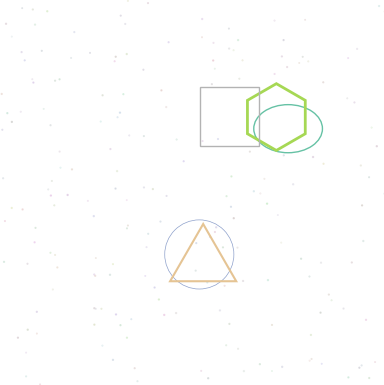[{"shape": "oval", "thickness": 1, "radius": 0.45, "center": [0.748, 0.666]}, {"shape": "circle", "thickness": 0.5, "radius": 0.45, "center": [0.518, 0.339]}, {"shape": "hexagon", "thickness": 2, "radius": 0.43, "center": [0.718, 0.696]}, {"shape": "triangle", "thickness": 1.5, "radius": 0.5, "center": [0.528, 0.319]}, {"shape": "square", "thickness": 1, "radius": 0.38, "center": [0.595, 0.698]}]